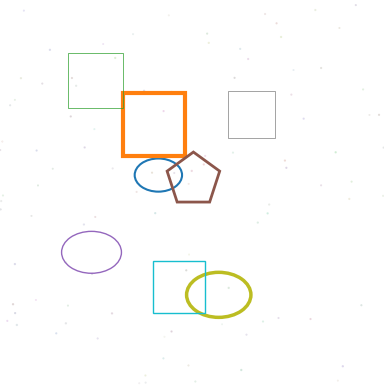[{"shape": "oval", "thickness": 1.5, "radius": 0.31, "center": [0.411, 0.545]}, {"shape": "square", "thickness": 3, "radius": 0.41, "center": [0.4, 0.676]}, {"shape": "square", "thickness": 0.5, "radius": 0.36, "center": [0.247, 0.792]}, {"shape": "oval", "thickness": 1, "radius": 0.39, "center": [0.238, 0.345]}, {"shape": "pentagon", "thickness": 2, "radius": 0.36, "center": [0.502, 0.533]}, {"shape": "square", "thickness": 0.5, "radius": 0.31, "center": [0.654, 0.702]}, {"shape": "oval", "thickness": 2.5, "radius": 0.42, "center": [0.568, 0.234]}, {"shape": "square", "thickness": 1, "radius": 0.34, "center": [0.464, 0.255]}]